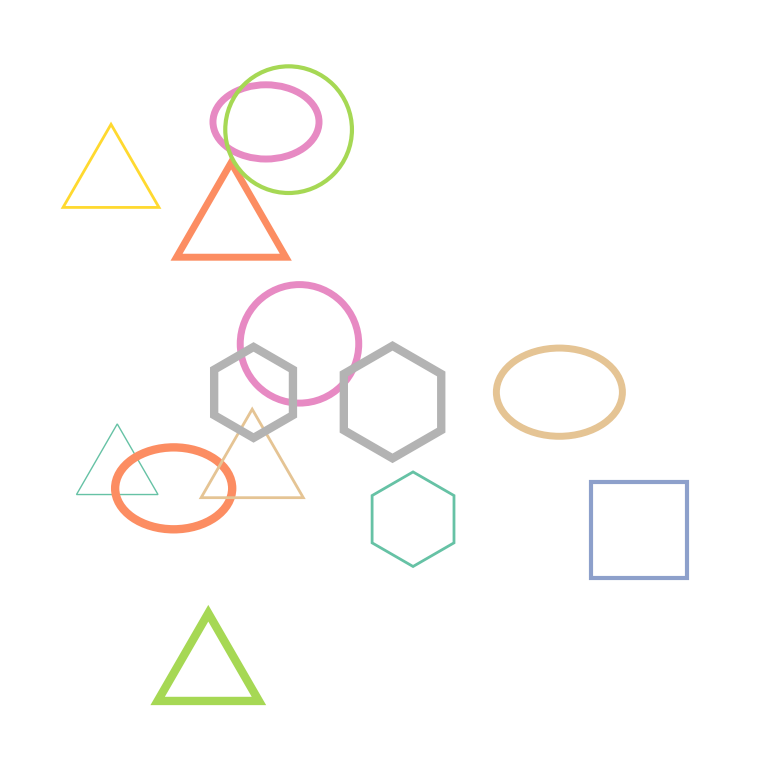[{"shape": "hexagon", "thickness": 1, "radius": 0.31, "center": [0.536, 0.326]}, {"shape": "triangle", "thickness": 0.5, "radius": 0.31, "center": [0.152, 0.388]}, {"shape": "triangle", "thickness": 2.5, "radius": 0.41, "center": [0.3, 0.707]}, {"shape": "oval", "thickness": 3, "radius": 0.38, "center": [0.226, 0.366]}, {"shape": "square", "thickness": 1.5, "radius": 0.31, "center": [0.83, 0.312]}, {"shape": "oval", "thickness": 2.5, "radius": 0.34, "center": [0.345, 0.842]}, {"shape": "circle", "thickness": 2.5, "radius": 0.38, "center": [0.389, 0.553]}, {"shape": "triangle", "thickness": 3, "radius": 0.38, "center": [0.271, 0.128]}, {"shape": "circle", "thickness": 1.5, "radius": 0.41, "center": [0.375, 0.832]}, {"shape": "triangle", "thickness": 1, "radius": 0.36, "center": [0.144, 0.767]}, {"shape": "triangle", "thickness": 1, "radius": 0.38, "center": [0.328, 0.392]}, {"shape": "oval", "thickness": 2.5, "radius": 0.41, "center": [0.726, 0.491]}, {"shape": "hexagon", "thickness": 3, "radius": 0.37, "center": [0.51, 0.478]}, {"shape": "hexagon", "thickness": 3, "radius": 0.3, "center": [0.329, 0.49]}]